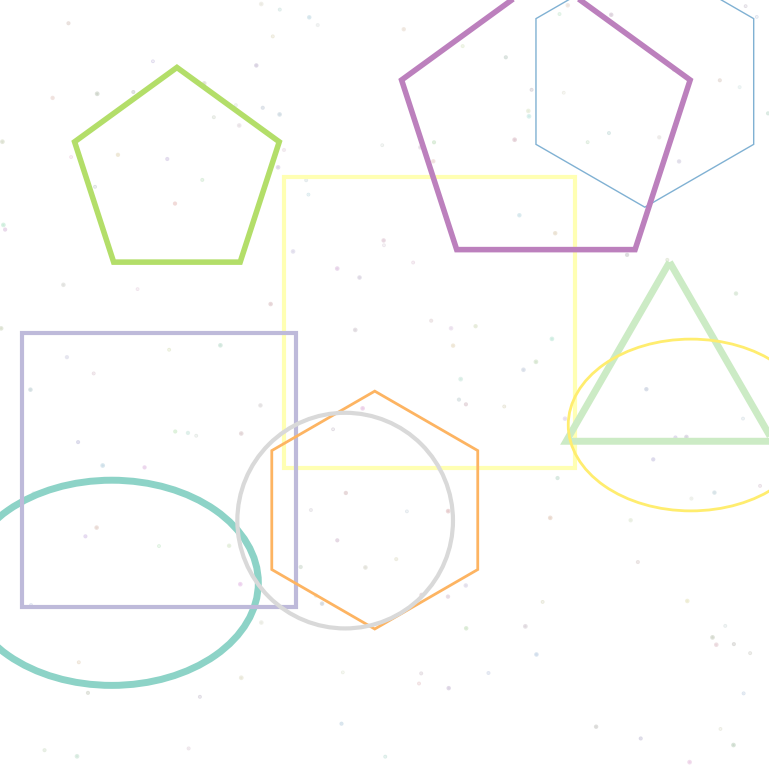[{"shape": "oval", "thickness": 2.5, "radius": 0.95, "center": [0.145, 0.243]}, {"shape": "square", "thickness": 1.5, "radius": 0.94, "center": [0.557, 0.581]}, {"shape": "square", "thickness": 1.5, "radius": 0.89, "center": [0.206, 0.389]}, {"shape": "hexagon", "thickness": 0.5, "radius": 0.82, "center": [0.837, 0.894]}, {"shape": "hexagon", "thickness": 1, "radius": 0.77, "center": [0.487, 0.338]}, {"shape": "pentagon", "thickness": 2, "radius": 0.7, "center": [0.23, 0.773]}, {"shape": "circle", "thickness": 1.5, "radius": 0.7, "center": [0.448, 0.324]}, {"shape": "pentagon", "thickness": 2, "radius": 0.99, "center": [0.709, 0.835]}, {"shape": "triangle", "thickness": 2.5, "radius": 0.78, "center": [0.87, 0.504]}, {"shape": "oval", "thickness": 1, "radius": 0.8, "center": [0.897, 0.448]}]